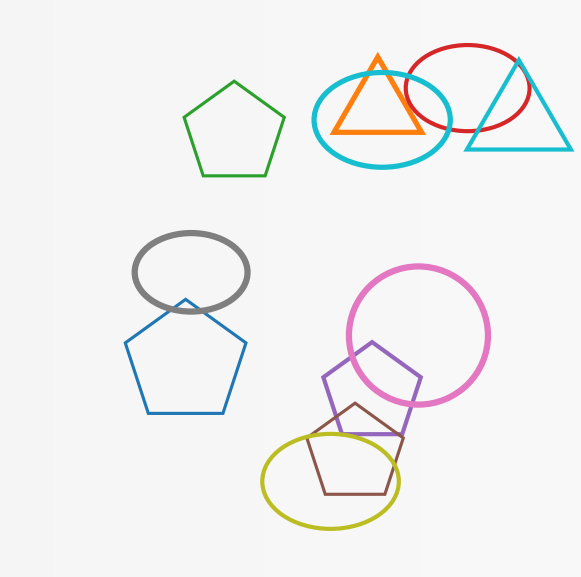[{"shape": "pentagon", "thickness": 1.5, "radius": 0.55, "center": [0.319, 0.372]}, {"shape": "triangle", "thickness": 2.5, "radius": 0.43, "center": [0.65, 0.813]}, {"shape": "pentagon", "thickness": 1.5, "radius": 0.45, "center": [0.403, 0.768]}, {"shape": "oval", "thickness": 2, "radius": 0.53, "center": [0.805, 0.847]}, {"shape": "pentagon", "thickness": 2, "radius": 0.44, "center": [0.64, 0.319]}, {"shape": "pentagon", "thickness": 1.5, "radius": 0.44, "center": [0.611, 0.214]}, {"shape": "circle", "thickness": 3, "radius": 0.6, "center": [0.72, 0.418]}, {"shape": "oval", "thickness": 3, "radius": 0.49, "center": [0.329, 0.528]}, {"shape": "oval", "thickness": 2, "radius": 0.59, "center": [0.569, 0.166]}, {"shape": "oval", "thickness": 2.5, "radius": 0.59, "center": [0.658, 0.792]}, {"shape": "triangle", "thickness": 2, "radius": 0.52, "center": [0.893, 0.792]}]